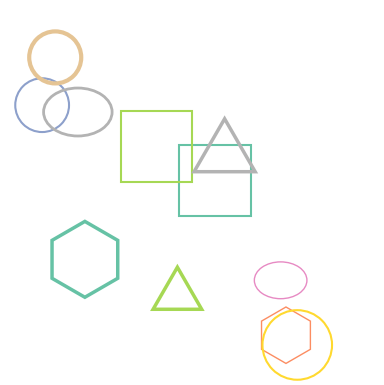[{"shape": "hexagon", "thickness": 2.5, "radius": 0.49, "center": [0.22, 0.326]}, {"shape": "square", "thickness": 1.5, "radius": 0.46, "center": [0.558, 0.531]}, {"shape": "hexagon", "thickness": 1, "radius": 0.37, "center": [0.743, 0.129]}, {"shape": "circle", "thickness": 1.5, "radius": 0.35, "center": [0.109, 0.727]}, {"shape": "oval", "thickness": 1, "radius": 0.34, "center": [0.729, 0.272]}, {"shape": "triangle", "thickness": 2.5, "radius": 0.36, "center": [0.461, 0.233]}, {"shape": "square", "thickness": 1.5, "radius": 0.47, "center": [0.407, 0.619]}, {"shape": "circle", "thickness": 1.5, "radius": 0.45, "center": [0.772, 0.104]}, {"shape": "circle", "thickness": 3, "radius": 0.34, "center": [0.143, 0.851]}, {"shape": "oval", "thickness": 2, "radius": 0.44, "center": [0.202, 0.709]}, {"shape": "triangle", "thickness": 2.5, "radius": 0.46, "center": [0.583, 0.6]}]